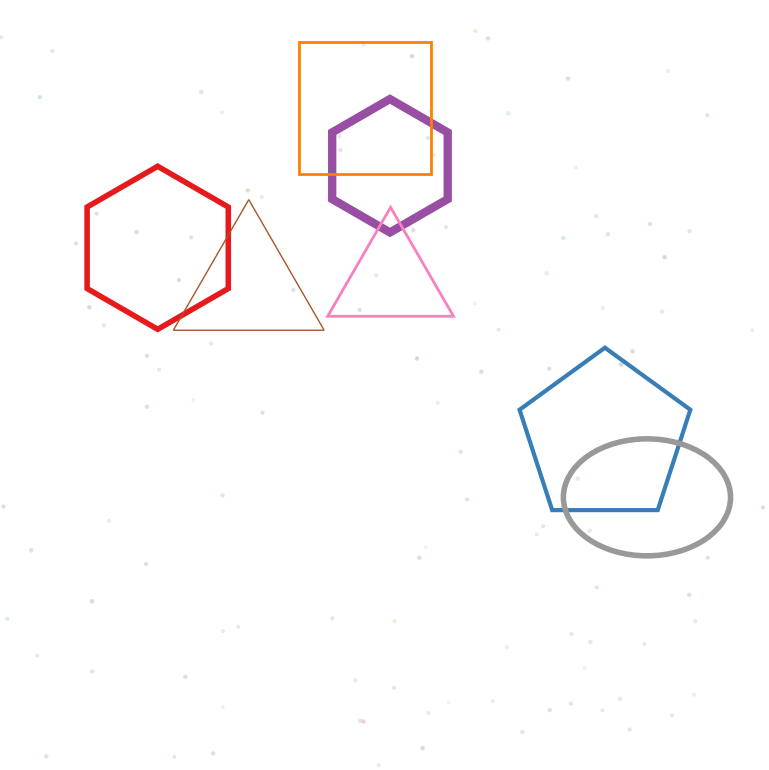[{"shape": "hexagon", "thickness": 2, "radius": 0.53, "center": [0.205, 0.678]}, {"shape": "pentagon", "thickness": 1.5, "radius": 0.58, "center": [0.786, 0.432]}, {"shape": "hexagon", "thickness": 3, "radius": 0.43, "center": [0.506, 0.785]}, {"shape": "square", "thickness": 1, "radius": 0.43, "center": [0.474, 0.86]}, {"shape": "triangle", "thickness": 0.5, "radius": 0.57, "center": [0.323, 0.628]}, {"shape": "triangle", "thickness": 1, "radius": 0.47, "center": [0.507, 0.636]}, {"shape": "oval", "thickness": 2, "radius": 0.54, "center": [0.84, 0.354]}]